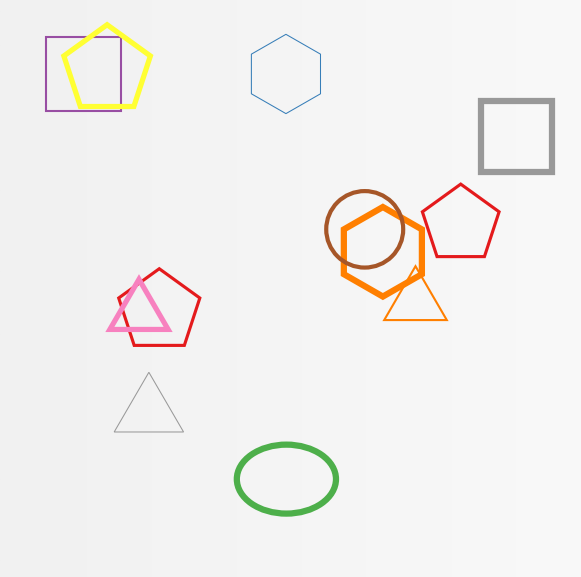[{"shape": "pentagon", "thickness": 1.5, "radius": 0.37, "center": [0.274, 0.46]}, {"shape": "pentagon", "thickness": 1.5, "radius": 0.35, "center": [0.793, 0.611]}, {"shape": "hexagon", "thickness": 0.5, "radius": 0.34, "center": [0.492, 0.871]}, {"shape": "oval", "thickness": 3, "radius": 0.43, "center": [0.493, 0.17]}, {"shape": "square", "thickness": 1, "radius": 0.32, "center": [0.144, 0.87]}, {"shape": "triangle", "thickness": 1, "radius": 0.31, "center": [0.715, 0.476]}, {"shape": "hexagon", "thickness": 3, "radius": 0.39, "center": [0.659, 0.563]}, {"shape": "pentagon", "thickness": 2.5, "radius": 0.39, "center": [0.184, 0.878]}, {"shape": "circle", "thickness": 2, "radius": 0.33, "center": [0.627, 0.602]}, {"shape": "triangle", "thickness": 2.5, "radius": 0.29, "center": [0.239, 0.458]}, {"shape": "triangle", "thickness": 0.5, "radius": 0.34, "center": [0.256, 0.286]}, {"shape": "square", "thickness": 3, "radius": 0.31, "center": [0.888, 0.763]}]